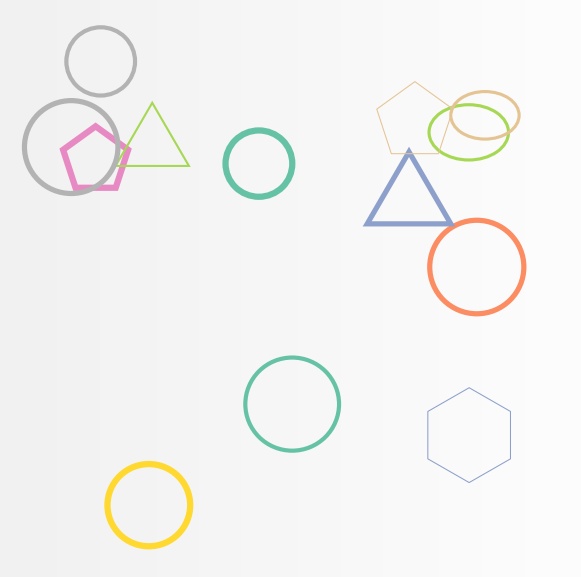[{"shape": "circle", "thickness": 3, "radius": 0.29, "center": [0.445, 0.716]}, {"shape": "circle", "thickness": 2, "radius": 0.4, "center": [0.503, 0.299]}, {"shape": "circle", "thickness": 2.5, "radius": 0.4, "center": [0.82, 0.537]}, {"shape": "hexagon", "thickness": 0.5, "radius": 0.41, "center": [0.807, 0.246]}, {"shape": "triangle", "thickness": 2.5, "radius": 0.42, "center": [0.704, 0.653]}, {"shape": "pentagon", "thickness": 3, "radius": 0.29, "center": [0.164, 0.722]}, {"shape": "oval", "thickness": 1.5, "radius": 0.34, "center": [0.806, 0.77]}, {"shape": "triangle", "thickness": 1, "radius": 0.36, "center": [0.262, 0.748]}, {"shape": "circle", "thickness": 3, "radius": 0.36, "center": [0.256, 0.124]}, {"shape": "pentagon", "thickness": 0.5, "radius": 0.34, "center": [0.714, 0.789]}, {"shape": "oval", "thickness": 1.5, "radius": 0.29, "center": [0.834, 0.799]}, {"shape": "circle", "thickness": 2.5, "radius": 0.4, "center": [0.122, 0.744]}, {"shape": "circle", "thickness": 2, "radius": 0.3, "center": [0.173, 0.893]}]